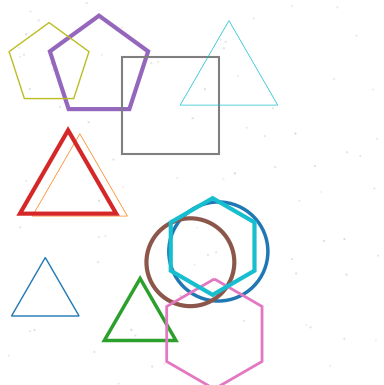[{"shape": "triangle", "thickness": 1, "radius": 0.51, "center": [0.118, 0.23]}, {"shape": "circle", "thickness": 2.5, "radius": 0.64, "center": [0.567, 0.347]}, {"shape": "triangle", "thickness": 0.5, "radius": 0.71, "center": [0.207, 0.51]}, {"shape": "triangle", "thickness": 2.5, "radius": 0.54, "center": [0.364, 0.169]}, {"shape": "triangle", "thickness": 3, "radius": 0.72, "center": [0.177, 0.517]}, {"shape": "pentagon", "thickness": 3, "radius": 0.67, "center": [0.257, 0.825]}, {"shape": "circle", "thickness": 3, "radius": 0.57, "center": [0.495, 0.319]}, {"shape": "hexagon", "thickness": 2, "radius": 0.71, "center": [0.557, 0.133]}, {"shape": "square", "thickness": 1.5, "radius": 0.63, "center": [0.443, 0.726]}, {"shape": "pentagon", "thickness": 1, "radius": 0.55, "center": [0.127, 0.832]}, {"shape": "hexagon", "thickness": 3, "radius": 0.63, "center": [0.552, 0.36]}, {"shape": "triangle", "thickness": 0.5, "radius": 0.73, "center": [0.595, 0.8]}]